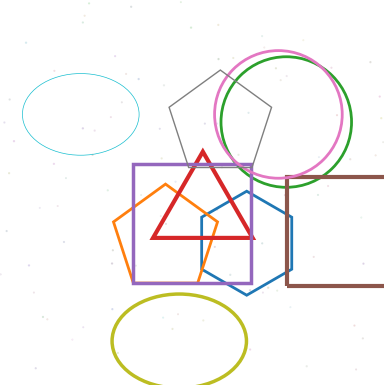[{"shape": "hexagon", "thickness": 2, "radius": 0.68, "center": [0.641, 0.368]}, {"shape": "pentagon", "thickness": 2, "radius": 0.71, "center": [0.43, 0.38]}, {"shape": "circle", "thickness": 2, "radius": 0.85, "center": [0.744, 0.683]}, {"shape": "triangle", "thickness": 3, "radius": 0.75, "center": [0.527, 0.457]}, {"shape": "square", "thickness": 2.5, "radius": 0.77, "center": [0.499, 0.42]}, {"shape": "square", "thickness": 3, "radius": 0.71, "center": [0.887, 0.397]}, {"shape": "circle", "thickness": 2, "radius": 0.83, "center": [0.723, 0.703]}, {"shape": "pentagon", "thickness": 1, "radius": 0.7, "center": [0.572, 0.678]}, {"shape": "oval", "thickness": 2.5, "radius": 0.87, "center": [0.466, 0.114]}, {"shape": "oval", "thickness": 0.5, "radius": 0.76, "center": [0.21, 0.703]}]